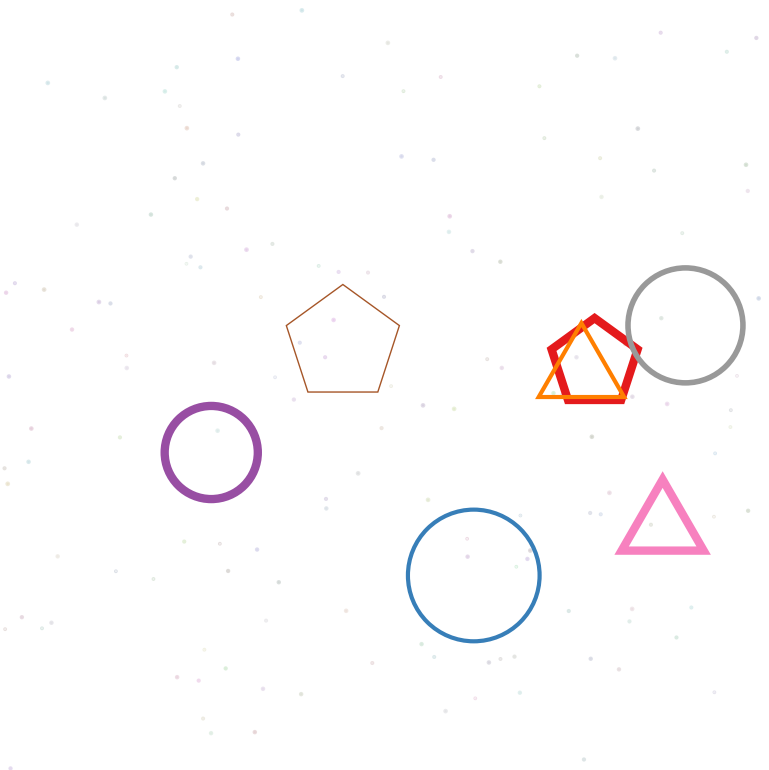[{"shape": "pentagon", "thickness": 3, "radius": 0.29, "center": [0.772, 0.528]}, {"shape": "circle", "thickness": 1.5, "radius": 0.43, "center": [0.615, 0.253]}, {"shape": "circle", "thickness": 3, "radius": 0.3, "center": [0.274, 0.412]}, {"shape": "triangle", "thickness": 1.5, "radius": 0.32, "center": [0.755, 0.516]}, {"shape": "pentagon", "thickness": 0.5, "radius": 0.39, "center": [0.445, 0.553]}, {"shape": "triangle", "thickness": 3, "radius": 0.31, "center": [0.861, 0.316]}, {"shape": "circle", "thickness": 2, "radius": 0.37, "center": [0.89, 0.577]}]